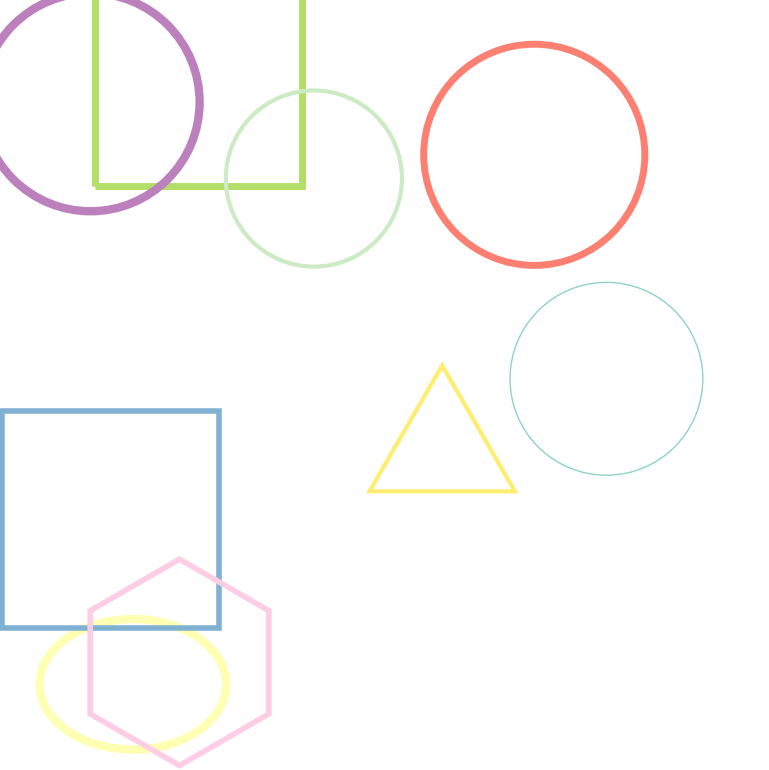[{"shape": "circle", "thickness": 0.5, "radius": 0.63, "center": [0.788, 0.508]}, {"shape": "oval", "thickness": 3, "radius": 0.61, "center": [0.173, 0.111]}, {"shape": "circle", "thickness": 2.5, "radius": 0.72, "center": [0.694, 0.799]}, {"shape": "square", "thickness": 2, "radius": 0.7, "center": [0.143, 0.325]}, {"shape": "square", "thickness": 2.5, "radius": 0.67, "center": [0.258, 0.893]}, {"shape": "hexagon", "thickness": 2, "radius": 0.67, "center": [0.233, 0.14]}, {"shape": "circle", "thickness": 3, "radius": 0.71, "center": [0.117, 0.867]}, {"shape": "circle", "thickness": 1.5, "radius": 0.57, "center": [0.408, 0.768]}, {"shape": "triangle", "thickness": 1.5, "radius": 0.54, "center": [0.574, 0.416]}]